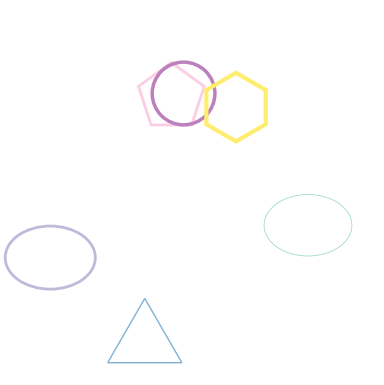[{"shape": "oval", "thickness": 0.5, "radius": 0.57, "center": [0.8, 0.415]}, {"shape": "oval", "thickness": 2, "radius": 0.59, "center": [0.131, 0.331]}, {"shape": "triangle", "thickness": 1, "radius": 0.56, "center": [0.376, 0.114]}, {"shape": "pentagon", "thickness": 2, "radius": 0.45, "center": [0.445, 0.748]}, {"shape": "circle", "thickness": 2.5, "radius": 0.41, "center": [0.477, 0.757]}, {"shape": "hexagon", "thickness": 3, "radius": 0.45, "center": [0.613, 0.722]}]